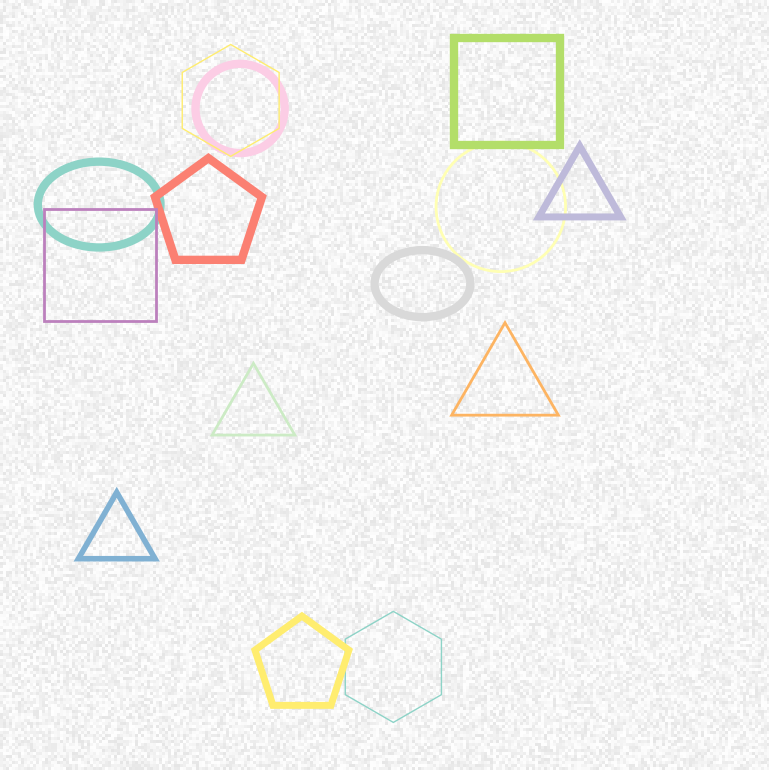[{"shape": "hexagon", "thickness": 0.5, "radius": 0.36, "center": [0.511, 0.134]}, {"shape": "oval", "thickness": 3, "radius": 0.4, "center": [0.129, 0.734]}, {"shape": "circle", "thickness": 1, "radius": 0.42, "center": [0.65, 0.731]}, {"shape": "triangle", "thickness": 2.5, "radius": 0.31, "center": [0.753, 0.749]}, {"shape": "pentagon", "thickness": 3, "radius": 0.37, "center": [0.271, 0.722]}, {"shape": "triangle", "thickness": 2, "radius": 0.29, "center": [0.152, 0.303]}, {"shape": "triangle", "thickness": 1, "radius": 0.4, "center": [0.656, 0.501]}, {"shape": "square", "thickness": 3, "radius": 0.35, "center": [0.658, 0.881]}, {"shape": "circle", "thickness": 3, "radius": 0.29, "center": [0.312, 0.859]}, {"shape": "oval", "thickness": 3, "radius": 0.31, "center": [0.549, 0.632]}, {"shape": "square", "thickness": 1, "radius": 0.36, "center": [0.129, 0.656]}, {"shape": "triangle", "thickness": 1, "radius": 0.31, "center": [0.329, 0.466]}, {"shape": "hexagon", "thickness": 0.5, "radius": 0.36, "center": [0.3, 0.87]}, {"shape": "pentagon", "thickness": 2.5, "radius": 0.32, "center": [0.392, 0.136]}]